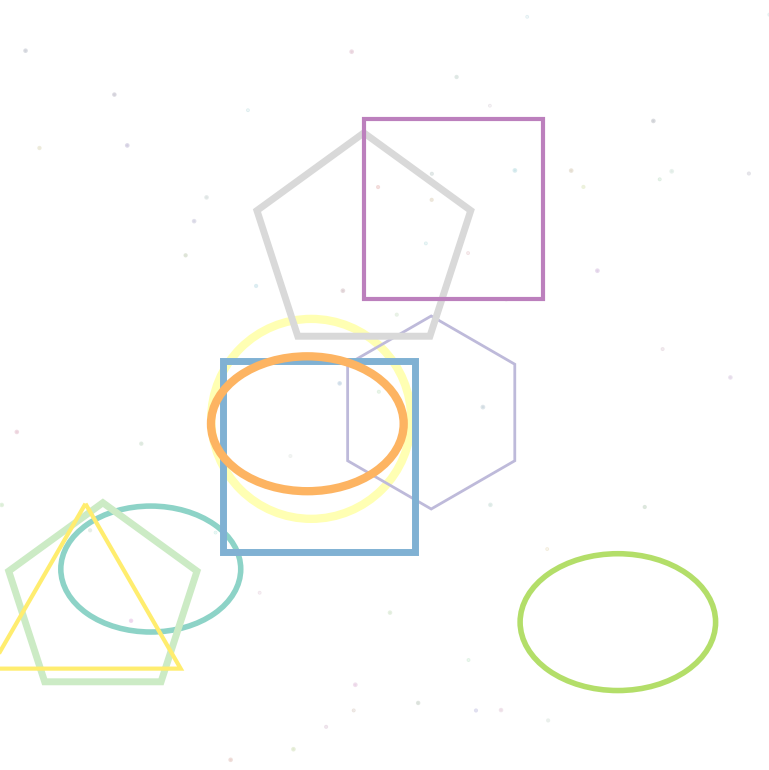[{"shape": "oval", "thickness": 2, "radius": 0.58, "center": [0.196, 0.261]}, {"shape": "circle", "thickness": 3, "radius": 0.65, "center": [0.404, 0.456]}, {"shape": "hexagon", "thickness": 1, "radius": 0.63, "center": [0.56, 0.464]}, {"shape": "square", "thickness": 2.5, "radius": 0.62, "center": [0.415, 0.407]}, {"shape": "oval", "thickness": 3, "radius": 0.63, "center": [0.399, 0.45]}, {"shape": "oval", "thickness": 2, "radius": 0.63, "center": [0.802, 0.192]}, {"shape": "pentagon", "thickness": 2.5, "radius": 0.73, "center": [0.473, 0.681]}, {"shape": "square", "thickness": 1.5, "radius": 0.58, "center": [0.589, 0.728]}, {"shape": "pentagon", "thickness": 2.5, "radius": 0.64, "center": [0.134, 0.219]}, {"shape": "triangle", "thickness": 1.5, "radius": 0.71, "center": [0.111, 0.203]}]